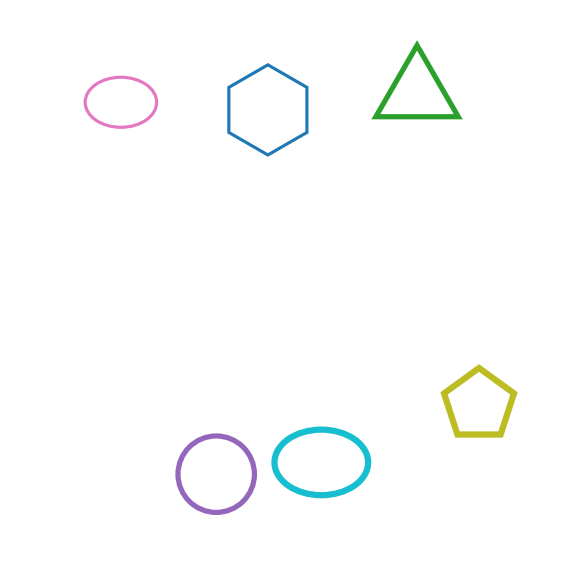[{"shape": "hexagon", "thickness": 1.5, "radius": 0.39, "center": [0.464, 0.809]}, {"shape": "triangle", "thickness": 2.5, "radius": 0.41, "center": [0.722, 0.838]}, {"shape": "circle", "thickness": 2.5, "radius": 0.33, "center": [0.374, 0.178]}, {"shape": "oval", "thickness": 1.5, "radius": 0.31, "center": [0.209, 0.822]}, {"shape": "pentagon", "thickness": 3, "radius": 0.32, "center": [0.829, 0.298]}, {"shape": "oval", "thickness": 3, "radius": 0.41, "center": [0.556, 0.198]}]